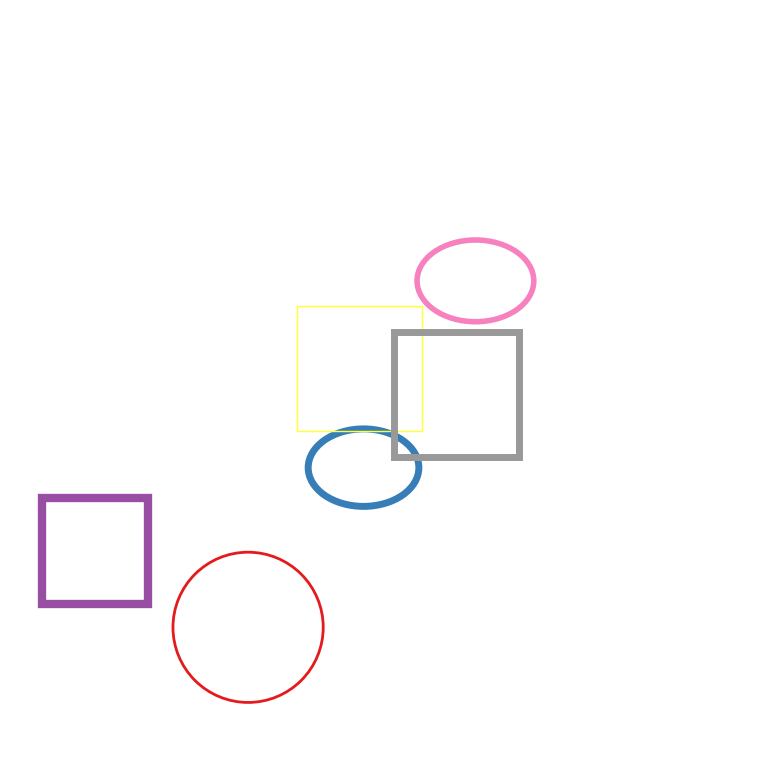[{"shape": "circle", "thickness": 1, "radius": 0.49, "center": [0.322, 0.185]}, {"shape": "oval", "thickness": 2.5, "radius": 0.36, "center": [0.472, 0.393]}, {"shape": "square", "thickness": 3, "radius": 0.34, "center": [0.124, 0.284]}, {"shape": "square", "thickness": 0.5, "radius": 0.4, "center": [0.467, 0.522]}, {"shape": "oval", "thickness": 2, "radius": 0.38, "center": [0.617, 0.635]}, {"shape": "square", "thickness": 2.5, "radius": 0.4, "center": [0.593, 0.488]}]